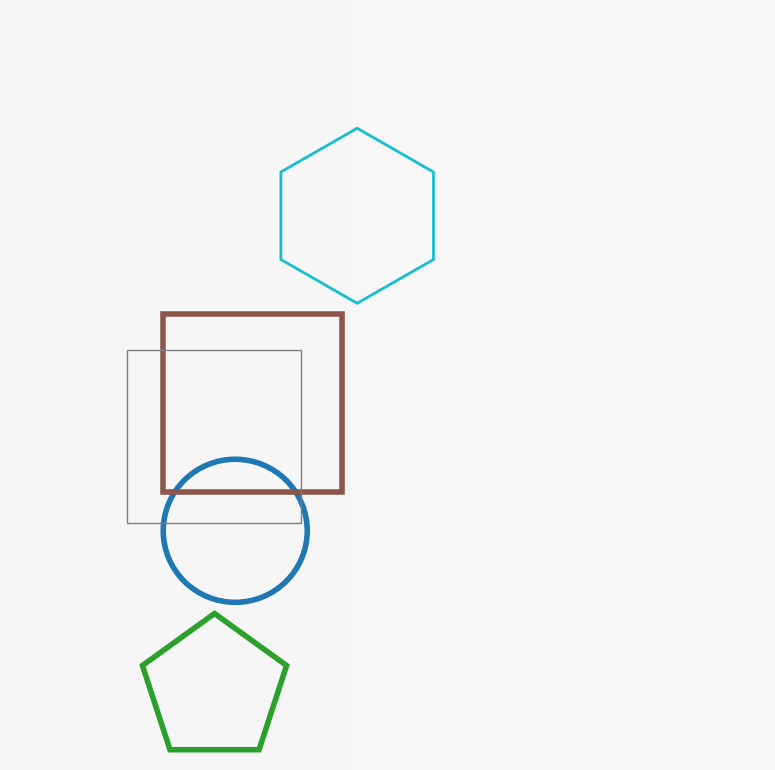[{"shape": "circle", "thickness": 2, "radius": 0.46, "center": [0.304, 0.311]}, {"shape": "pentagon", "thickness": 2, "radius": 0.49, "center": [0.277, 0.105]}, {"shape": "square", "thickness": 2, "radius": 0.58, "center": [0.326, 0.477]}, {"shape": "square", "thickness": 0.5, "radius": 0.56, "center": [0.276, 0.433]}, {"shape": "hexagon", "thickness": 1, "radius": 0.57, "center": [0.461, 0.72]}]